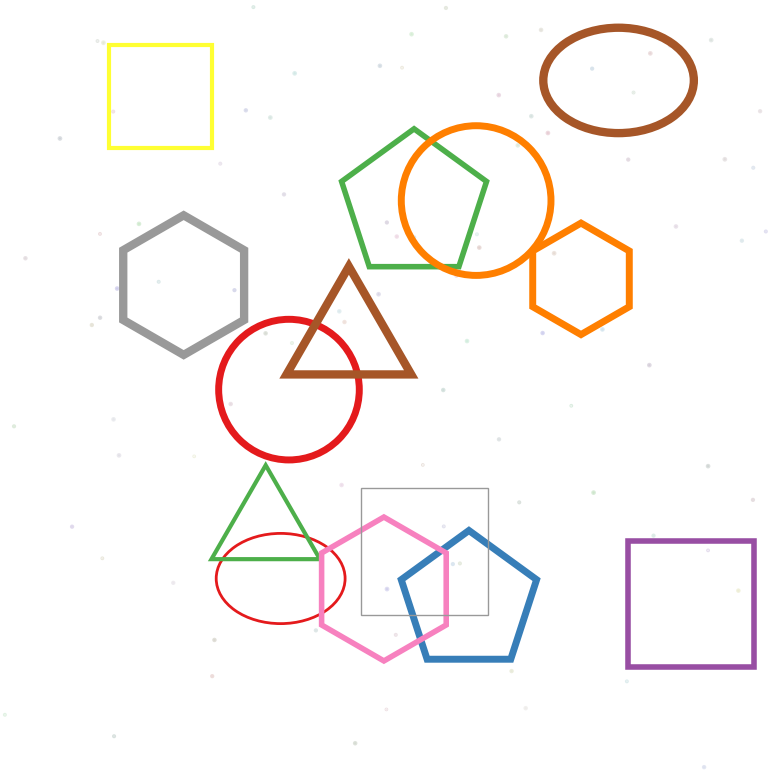[{"shape": "circle", "thickness": 2.5, "radius": 0.46, "center": [0.375, 0.494]}, {"shape": "oval", "thickness": 1, "radius": 0.42, "center": [0.364, 0.249]}, {"shape": "pentagon", "thickness": 2.5, "radius": 0.46, "center": [0.609, 0.219]}, {"shape": "pentagon", "thickness": 2, "radius": 0.49, "center": [0.538, 0.734]}, {"shape": "triangle", "thickness": 1.5, "radius": 0.41, "center": [0.345, 0.314]}, {"shape": "square", "thickness": 2, "radius": 0.41, "center": [0.897, 0.216]}, {"shape": "hexagon", "thickness": 2.5, "radius": 0.36, "center": [0.755, 0.638]}, {"shape": "circle", "thickness": 2.5, "radius": 0.49, "center": [0.618, 0.74]}, {"shape": "square", "thickness": 1.5, "radius": 0.34, "center": [0.208, 0.875]}, {"shape": "oval", "thickness": 3, "radius": 0.49, "center": [0.803, 0.896]}, {"shape": "triangle", "thickness": 3, "radius": 0.47, "center": [0.453, 0.56]}, {"shape": "hexagon", "thickness": 2, "radius": 0.47, "center": [0.499, 0.235]}, {"shape": "hexagon", "thickness": 3, "radius": 0.45, "center": [0.239, 0.63]}, {"shape": "square", "thickness": 0.5, "radius": 0.41, "center": [0.551, 0.284]}]